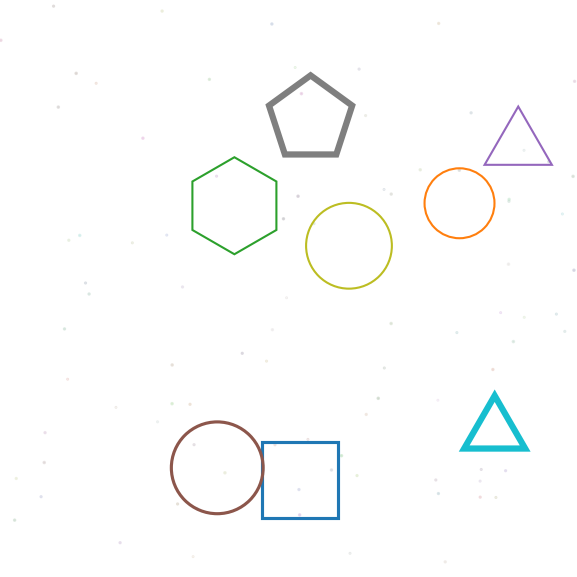[{"shape": "square", "thickness": 1.5, "radius": 0.33, "center": [0.519, 0.168]}, {"shape": "circle", "thickness": 1, "radius": 0.3, "center": [0.796, 0.647]}, {"shape": "hexagon", "thickness": 1, "radius": 0.42, "center": [0.406, 0.643]}, {"shape": "triangle", "thickness": 1, "radius": 0.34, "center": [0.897, 0.747]}, {"shape": "circle", "thickness": 1.5, "radius": 0.4, "center": [0.376, 0.189]}, {"shape": "pentagon", "thickness": 3, "radius": 0.38, "center": [0.538, 0.793]}, {"shape": "circle", "thickness": 1, "radius": 0.37, "center": [0.604, 0.574]}, {"shape": "triangle", "thickness": 3, "radius": 0.3, "center": [0.857, 0.253]}]